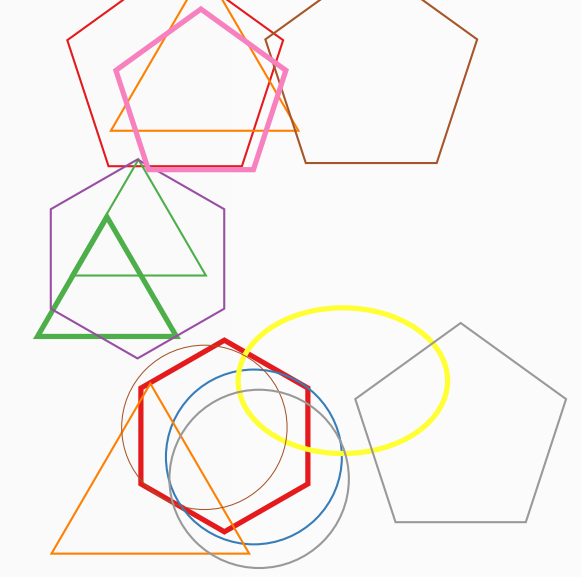[{"shape": "hexagon", "thickness": 2.5, "radius": 0.83, "center": [0.386, 0.244]}, {"shape": "pentagon", "thickness": 1, "radius": 0.98, "center": [0.301, 0.869]}, {"shape": "circle", "thickness": 1, "radius": 0.76, "center": [0.437, 0.208]}, {"shape": "triangle", "thickness": 2.5, "radius": 0.69, "center": [0.184, 0.486]}, {"shape": "triangle", "thickness": 1, "radius": 0.67, "center": [0.238, 0.589]}, {"shape": "hexagon", "thickness": 1, "radius": 0.86, "center": [0.237, 0.551]}, {"shape": "triangle", "thickness": 1, "radius": 0.93, "center": [0.352, 0.866]}, {"shape": "triangle", "thickness": 1, "radius": 0.98, "center": [0.259, 0.139]}, {"shape": "oval", "thickness": 2.5, "radius": 0.9, "center": [0.59, 0.34]}, {"shape": "pentagon", "thickness": 1, "radius": 0.96, "center": [0.639, 0.872]}, {"shape": "circle", "thickness": 0.5, "radius": 0.71, "center": [0.352, 0.259]}, {"shape": "pentagon", "thickness": 2.5, "radius": 0.77, "center": [0.346, 0.83]}, {"shape": "circle", "thickness": 1, "radius": 0.77, "center": [0.446, 0.17]}, {"shape": "pentagon", "thickness": 1, "radius": 0.95, "center": [0.793, 0.249]}]